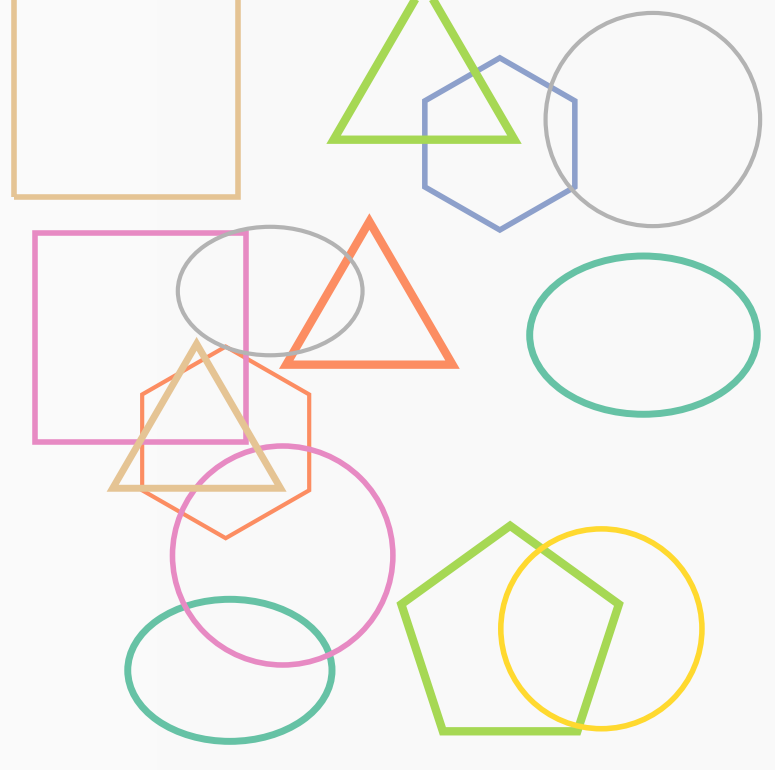[{"shape": "oval", "thickness": 2.5, "radius": 0.66, "center": [0.297, 0.129]}, {"shape": "oval", "thickness": 2.5, "radius": 0.73, "center": [0.83, 0.565]}, {"shape": "triangle", "thickness": 3, "radius": 0.62, "center": [0.477, 0.588]}, {"shape": "hexagon", "thickness": 1.5, "radius": 0.62, "center": [0.291, 0.425]}, {"shape": "hexagon", "thickness": 2, "radius": 0.56, "center": [0.645, 0.813]}, {"shape": "circle", "thickness": 2, "radius": 0.71, "center": [0.365, 0.279]}, {"shape": "square", "thickness": 2, "radius": 0.68, "center": [0.181, 0.561]}, {"shape": "triangle", "thickness": 3, "radius": 0.67, "center": [0.547, 0.886]}, {"shape": "pentagon", "thickness": 3, "radius": 0.74, "center": [0.658, 0.17]}, {"shape": "circle", "thickness": 2, "radius": 0.65, "center": [0.776, 0.183]}, {"shape": "square", "thickness": 2, "radius": 0.72, "center": [0.162, 0.889]}, {"shape": "triangle", "thickness": 2.5, "radius": 0.63, "center": [0.254, 0.428]}, {"shape": "circle", "thickness": 1.5, "radius": 0.69, "center": [0.842, 0.845]}, {"shape": "oval", "thickness": 1.5, "radius": 0.6, "center": [0.349, 0.622]}]